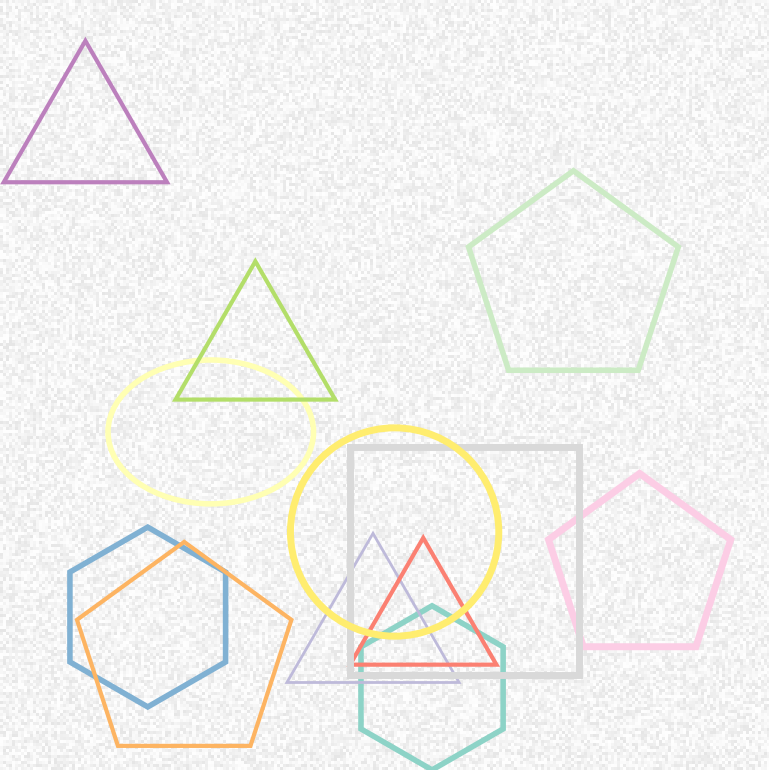[{"shape": "hexagon", "thickness": 2, "radius": 0.53, "center": [0.561, 0.107]}, {"shape": "oval", "thickness": 2, "radius": 0.67, "center": [0.274, 0.439]}, {"shape": "triangle", "thickness": 1, "radius": 0.65, "center": [0.484, 0.178]}, {"shape": "triangle", "thickness": 1.5, "radius": 0.55, "center": [0.55, 0.192]}, {"shape": "hexagon", "thickness": 2, "radius": 0.58, "center": [0.192, 0.199]}, {"shape": "pentagon", "thickness": 1.5, "radius": 0.73, "center": [0.239, 0.15]}, {"shape": "triangle", "thickness": 1.5, "radius": 0.6, "center": [0.332, 0.541]}, {"shape": "pentagon", "thickness": 2.5, "radius": 0.62, "center": [0.831, 0.261]}, {"shape": "square", "thickness": 2.5, "radius": 0.74, "center": [0.603, 0.271]}, {"shape": "triangle", "thickness": 1.5, "radius": 0.61, "center": [0.111, 0.825]}, {"shape": "pentagon", "thickness": 2, "radius": 0.72, "center": [0.745, 0.635]}, {"shape": "circle", "thickness": 2.5, "radius": 0.68, "center": [0.512, 0.309]}]